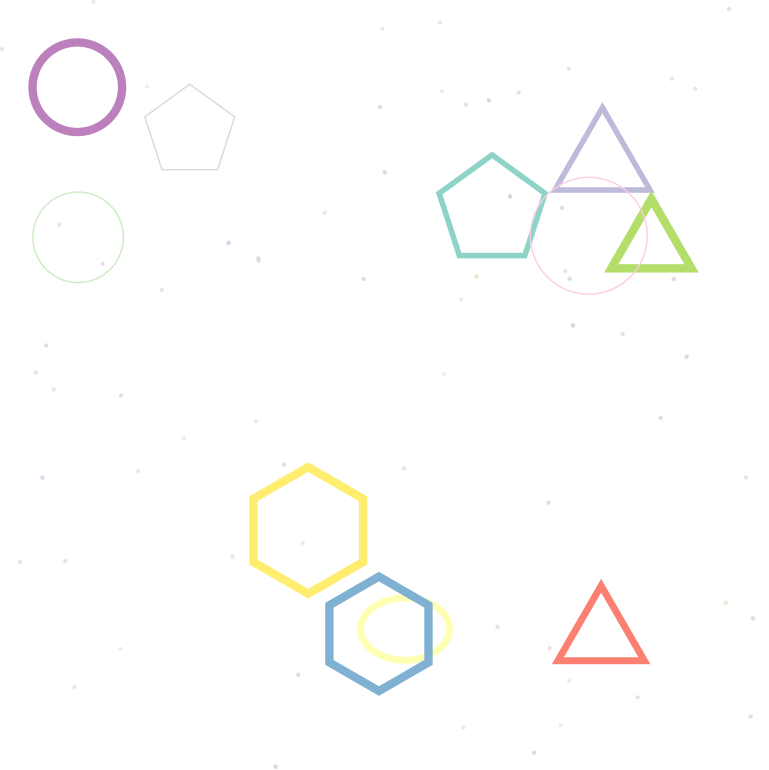[{"shape": "pentagon", "thickness": 2, "radius": 0.36, "center": [0.639, 0.727]}, {"shape": "oval", "thickness": 2.5, "radius": 0.29, "center": [0.526, 0.183]}, {"shape": "triangle", "thickness": 2, "radius": 0.36, "center": [0.782, 0.789]}, {"shape": "triangle", "thickness": 2.5, "radius": 0.32, "center": [0.781, 0.174]}, {"shape": "hexagon", "thickness": 3, "radius": 0.37, "center": [0.492, 0.177]}, {"shape": "triangle", "thickness": 3, "radius": 0.3, "center": [0.846, 0.682]}, {"shape": "circle", "thickness": 0.5, "radius": 0.38, "center": [0.765, 0.694]}, {"shape": "pentagon", "thickness": 0.5, "radius": 0.31, "center": [0.246, 0.829]}, {"shape": "circle", "thickness": 3, "radius": 0.29, "center": [0.1, 0.887]}, {"shape": "circle", "thickness": 0.5, "radius": 0.29, "center": [0.101, 0.692]}, {"shape": "hexagon", "thickness": 3, "radius": 0.41, "center": [0.4, 0.311]}]